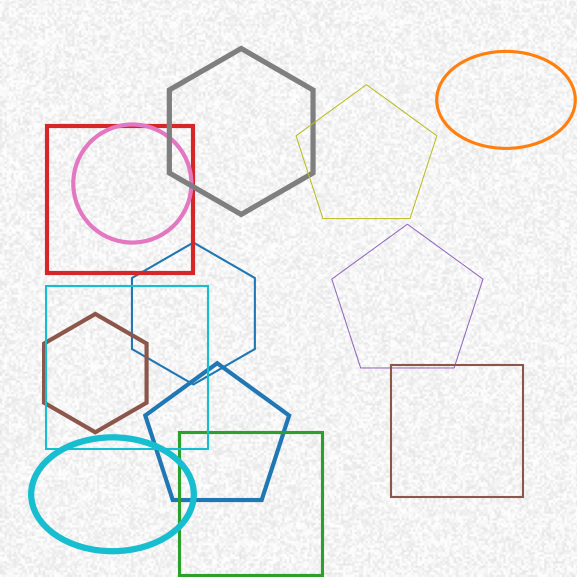[{"shape": "hexagon", "thickness": 1, "radius": 0.61, "center": [0.335, 0.456]}, {"shape": "pentagon", "thickness": 2, "radius": 0.65, "center": [0.376, 0.239]}, {"shape": "oval", "thickness": 1.5, "radius": 0.6, "center": [0.876, 0.826]}, {"shape": "square", "thickness": 1.5, "radius": 0.62, "center": [0.434, 0.127]}, {"shape": "square", "thickness": 2, "radius": 0.64, "center": [0.208, 0.654]}, {"shape": "pentagon", "thickness": 0.5, "radius": 0.69, "center": [0.705, 0.473]}, {"shape": "hexagon", "thickness": 2, "radius": 0.51, "center": [0.165, 0.353]}, {"shape": "square", "thickness": 1, "radius": 0.57, "center": [0.791, 0.253]}, {"shape": "circle", "thickness": 2, "radius": 0.51, "center": [0.229, 0.681]}, {"shape": "hexagon", "thickness": 2.5, "radius": 0.72, "center": [0.418, 0.772]}, {"shape": "pentagon", "thickness": 0.5, "radius": 0.64, "center": [0.635, 0.724]}, {"shape": "oval", "thickness": 3, "radius": 0.7, "center": [0.195, 0.143]}, {"shape": "square", "thickness": 1, "radius": 0.7, "center": [0.22, 0.363]}]